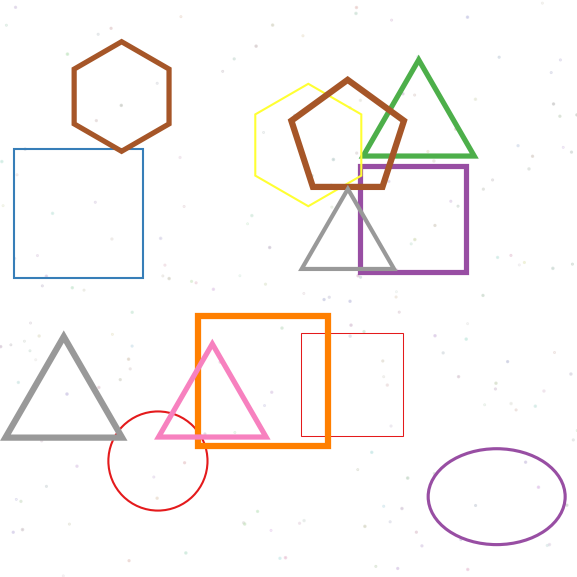[{"shape": "circle", "thickness": 1, "radius": 0.43, "center": [0.273, 0.201]}, {"shape": "square", "thickness": 0.5, "radius": 0.44, "center": [0.61, 0.334]}, {"shape": "square", "thickness": 1, "radius": 0.56, "center": [0.136, 0.629]}, {"shape": "triangle", "thickness": 2.5, "radius": 0.56, "center": [0.725, 0.784]}, {"shape": "oval", "thickness": 1.5, "radius": 0.59, "center": [0.86, 0.139]}, {"shape": "square", "thickness": 2.5, "radius": 0.46, "center": [0.714, 0.619]}, {"shape": "square", "thickness": 3, "radius": 0.56, "center": [0.456, 0.34]}, {"shape": "hexagon", "thickness": 1, "radius": 0.53, "center": [0.534, 0.748]}, {"shape": "hexagon", "thickness": 2.5, "radius": 0.47, "center": [0.211, 0.832]}, {"shape": "pentagon", "thickness": 3, "radius": 0.51, "center": [0.602, 0.758]}, {"shape": "triangle", "thickness": 2.5, "radius": 0.54, "center": [0.368, 0.296]}, {"shape": "triangle", "thickness": 2, "radius": 0.46, "center": [0.602, 0.58]}, {"shape": "triangle", "thickness": 3, "radius": 0.58, "center": [0.11, 0.3]}]